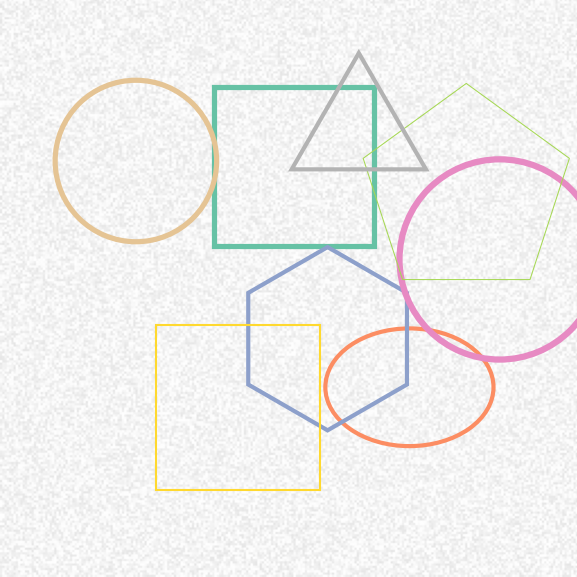[{"shape": "square", "thickness": 2.5, "radius": 0.69, "center": [0.509, 0.711]}, {"shape": "oval", "thickness": 2, "radius": 0.73, "center": [0.709, 0.329]}, {"shape": "hexagon", "thickness": 2, "radius": 0.79, "center": [0.567, 0.413]}, {"shape": "circle", "thickness": 3, "radius": 0.87, "center": [0.865, 0.55]}, {"shape": "pentagon", "thickness": 0.5, "radius": 0.94, "center": [0.807, 0.667]}, {"shape": "square", "thickness": 1, "radius": 0.71, "center": [0.412, 0.293]}, {"shape": "circle", "thickness": 2.5, "radius": 0.7, "center": [0.235, 0.72]}, {"shape": "triangle", "thickness": 2, "radius": 0.67, "center": [0.621, 0.773]}]